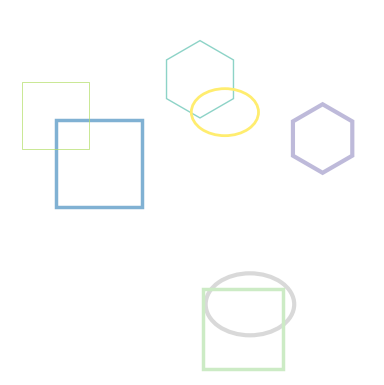[{"shape": "hexagon", "thickness": 1, "radius": 0.5, "center": [0.519, 0.794]}, {"shape": "hexagon", "thickness": 3, "radius": 0.45, "center": [0.838, 0.64]}, {"shape": "square", "thickness": 2.5, "radius": 0.56, "center": [0.257, 0.576]}, {"shape": "square", "thickness": 0.5, "radius": 0.44, "center": [0.144, 0.701]}, {"shape": "oval", "thickness": 3, "radius": 0.58, "center": [0.649, 0.21]}, {"shape": "square", "thickness": 2.5, "radius": 0.52, "center": [0.631, 0.145]}, {"shape": "oval", "thickness": 2, "radius": 0.44, "center": [0.584, 0.709]}]